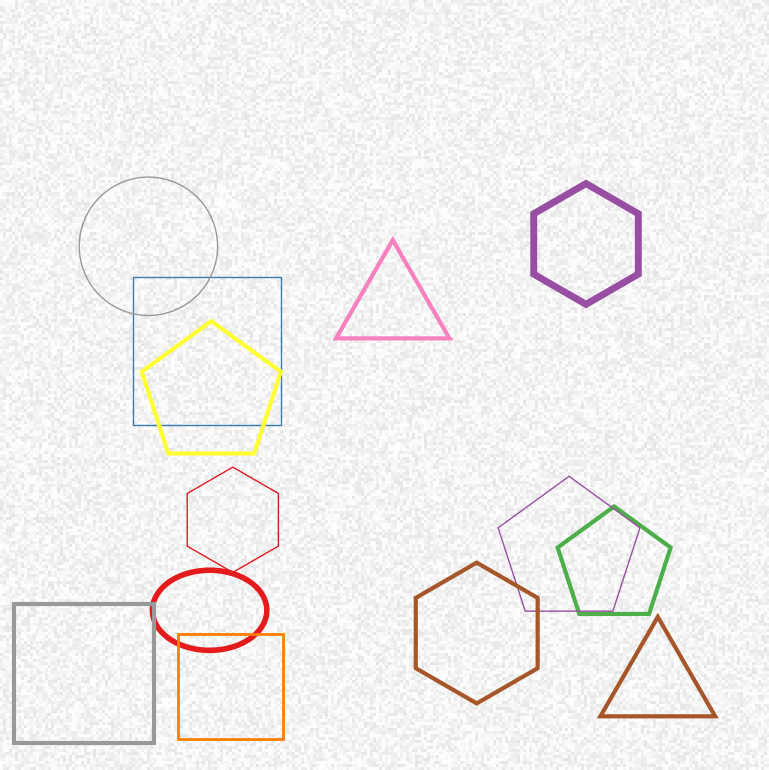[{"shape": "hexagon", "thickness": 0.5, "radius": 0.34, "center": [0.302, 0.325]}, {"shape": "oval", "thickness": 2, "radius": 0.37, "center": [0.272, 0.207]}, {"shape": "square", "thickness": 0.5, "radius": 0.48, "center": [0.269, 0.544]}, {"shape": "pentagon", "thickness": 1.5, "radius": 0.39, "center": [0.798, 0.265]}, {"shape": "pentagon", "thickness": 0.5, "radius": 0.48, "center": [0.739, 0.285]}, {"shape": "hexagon", "thickness": 2.5, "radius": 0.39, "center": [0.761, 0.683]}, {"shape": "square", "thickness": 1, "radius": 0.34, "center": [0.299, 0.109]}, {"shape": "pentagon", "thickness": 1.5, "radius": 0.47, "center": [0.274, 0.488]}, {"shape": "triangle", "thickness": 1.5, "radius": 0.43, "center": [0.854, 0.113]}, {"shape": "hexagon", "thickness": 1.5, "radius": 0.46, "center": [0.619, 0.178]}, {"shape": "triangle", "thickness": 1.5, "radius": 0.43, "center": [0.51, 0.603]}, {"shape": "square", "thickness": 1.5, "radius": 0.45, "center": [0.109, 0.125]}, {"shape": "circle", "thickness": 0.5, "radius": 0.45, "center": [0.193, 0.68]}]